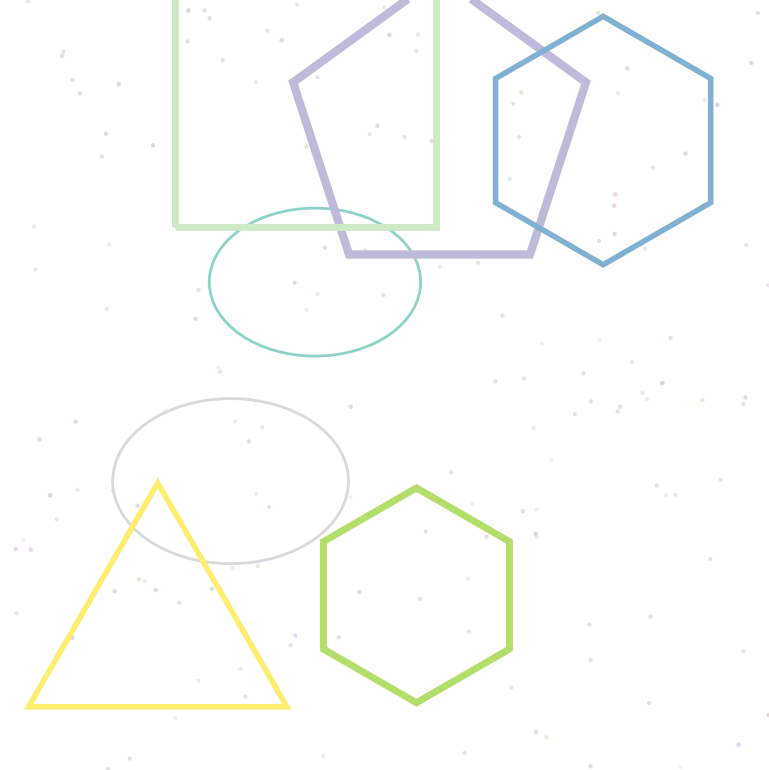[{"shape": "oval", "thickness": 1, "radius": 0.69, "center": [0.409, 0.634]}, {"shape": "pentagon", "thickness": 3, "radius": 1.0, "center": [0.571, 0.831]}, {"shape": "hexagon", "thickness": 2, "radius": 0.81, "center": [0.783, 0.817]}, {"shape": "hexagon", "thickness": 2.5, "radius": 0.7, "center": [0.541, 0.227]}, {"shape": "oval", "thickness": 1, "radius": 0.77, "center": [0.299, 0.375]}, {"shape": "square", "thickness": 2.5, "radius": 0.85, "center": [0.396, 0.875]}, {"shape": "triangle", "thickness": 2, "radius": 0.97, "center": [0.205, 0.179]}]